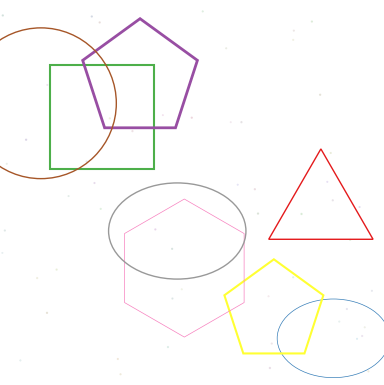[{"shape": "triangle", "thickness": 1, "radius": 0.78, "center": [0.833, 0.457]}, {"shape": "oval", "thickness": 0.5, "radius": 0.73, "center": [0.866, 0.121]}, {"shape": "square", "thickness": 1.5, "radius": 0.68, "center": [0.264, 0.697]}, {"shape": "pentagon", "thickness": 2, "radius": 0.78, "center": [0.364, 0.795]}, {"shape": "pentagon", "thickness": 1.5, "radius": 0.68, "center": [0.711, 0.191]}, {"shape": "circle", "thickness": 1, "radius": 0.98, "center": [0.106, 0.732]}, {"shape": "hexagon", "thickness": 0.5, "radius": 0.9, "center": [0.479, 0.304]}, {"shape": "oval", "thickness": 1, "radius": 0.89, "center": [0.46, 0.4]}]